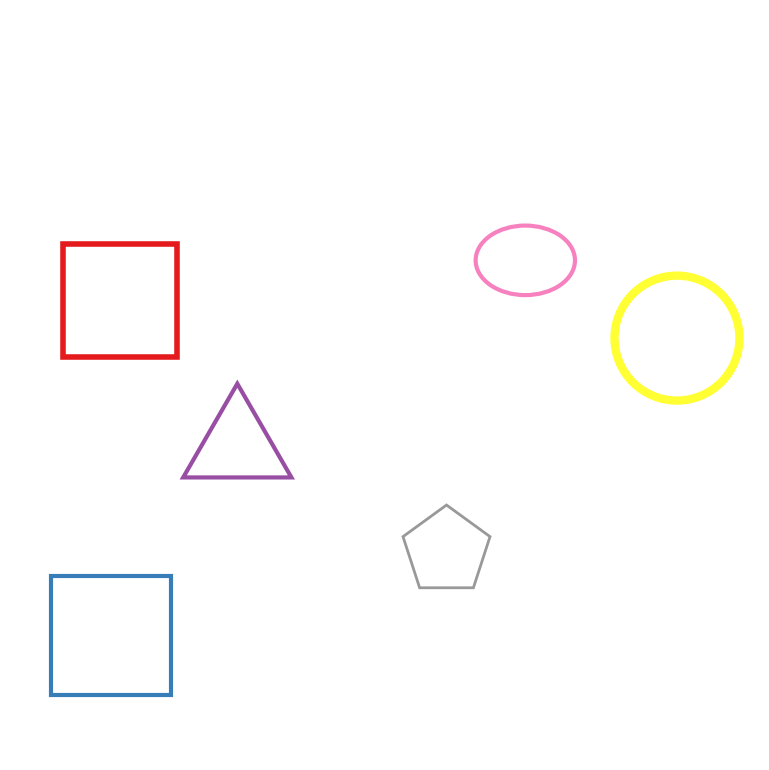[{"shape": "square", "thickness": 2, "radius": 0.37, "center": [0.156, 0.61]}, {"shape": "square", "thickness": 1.5, "radius": 0.39, "center": [0.144, 0.175]}, {"shape": "triangle", "thickness": 1.5, "radius": 0.41, "center": [0.308, 0.421]}, {"shape": "circle", "thickness": 3, "radius": 0.41, "center": [0.879, 0.561]}, {"shape": "oval", "thickness": 1.5, "radius": 0.32, "center": [0.682, 0.662]}, {"shape": "pentagon", "thickness": 1, "radius": 0.3, "center": [0.58, 0.285]}]